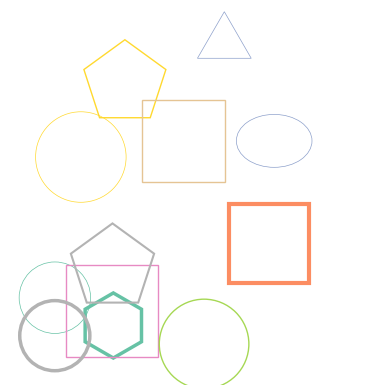[{"shape": "circle", "thickness": 0.5, "radius": 0.46, "center": [0.143, 0.227]}, {"shape": "hexagon", "thickness": 2.5, "radius": 0.42, "center": [0.294, 0.155]}, {"shape": "square", "thickness": 3, "radius": 0.52, "center": [0.699, 0.368]}, {"shape": "triangle", "thickness": 0.5, "radius": 0.4, "center": [0.583, 0.889]}, {"shape": "oval", "thickness": 0.5, "radius": 0.49, "center": [0.712, 0.634]}, {"shape": "square", "thickness": 1, "radius": 0.6, "center": [0.29, 0.192]}, {"shape": "circle", "thickness": 1, "radius": 0.58, "center": [0.53, 0.107]}, {"shape": "pentagon", "thickness": 1, "radius": 0.56, "center": [0.324, 0.785]}, {"shape": "circle", "thickness": 0.5, "radius": 0.59, "center": [0.21, 0.592]}, {"shape": "square", "thickness": 1, "radius": 0.54, "center": [0.477, 0.634]}, {"shape": "pentagon", "thickness": 1.5, "radius": 0.57, "center": [0.292, 0.306]}, {"shape": "circle", "thickness": 2.5, "radius": 0.46, "center": [0.142, 0.128]}]